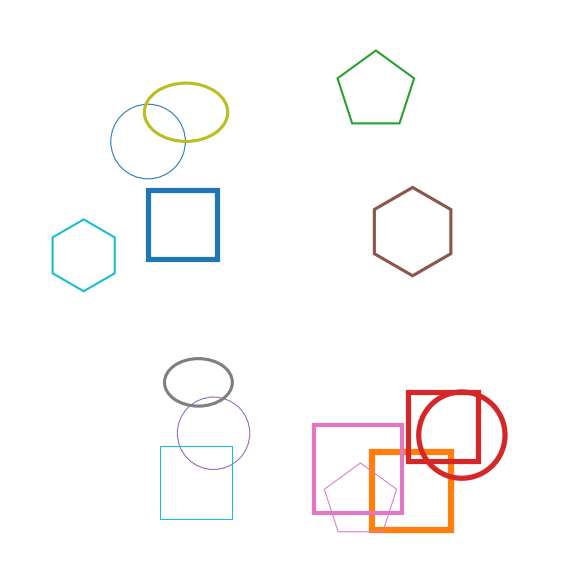[{"shape": "circle", "thickness": 0.5, "radius": 0.32, "center": [0.256, 0.754]}, {"shape": "square", "thickness": 2.5, "radius": 0.3, "center": [0.316, 0.61]}, {"shape": "square", "thickness": 3, "radius": 0.34, "center": [0.712, 0.149]}, {"shape": "pentagon", "thickness": 1, "radius": 0.35, "center": [0.651, 0.842]}, {"shape": "square", "thickness": 2.5, "radius": 0.3, "center": [0.767, 0.26]}, {"shape": "circle", "thickness": 2.5, "radius": 0.37, "center": [0.8, 0.246]}, {"shape": "circle", "thickness": 0.5, "radius": 0.31, "center": [0.37, 0.249]}, {"shape": "hexagon", "thickness": 1.5, "radius": 0.38, "center": [0.714, 0.598]}, {"shape": "square", "thickness": 2, "radius": 0.38, "center": [0.62, 0.187]}, {"shape": "pentagon", "thickness": 0.5, "radius": 0.33, "center": [0.624, 0.132]}, {"shape": "oval", "thickness": 1.5, "radius": 0.29, "center": [0.344, 0.337]}, {"shape": "oval", "thickness": 1.5, "radius": 0.36, "center": [0.322, 0.805]}, {"shape": "square", "thickness": 0.5, "radius": 0.31, "center": [0.339, 0.164]}, {"shape": "hexagon", "thickness": 1, "radius": 0.31, "center": [0.145, 0.557]}]